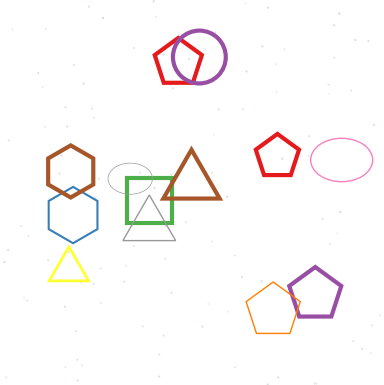[{"shape": "pentagon", "thickness": 3, "radius": 0.32, "center": [0.463, 0.837]}, {"shape": "pentagon", "thickness": 3, "radius": 0.3, "center": [0.721, 0.593]}, {"shape": "hexagon", "thickness": 1.5, "radius": 0.37, "center": [0.19, 0.441]}, {"shape": "square", "thickness": 3, "radius": 0.29, "center": [0.387, 0.479]}, {"shape": "circle", "thickness": 3, "radius": 0.34, "center": [0.518, 0.852]}, {"shape": "pentagon", "thickness": 3, "radius": 0.36, "center": [0.819, 0.235]}, {"shape": "pentagon", "thickness": 1, "radius": 0.37, "center": [0.71, 0.194]}, {"shape": "triangle", "thickness": 2, "radius": 0.3, "center": [0.179, 0.3]}, {"shape": "triangle", "thickness": 3, "radius": 0.42, "center": [0.497, 0.527]}, {"shape": "hexagon", "thickness": 3, "radius": 0.34, "center": [0.184, 0.555]}, {"shape": "oval", "thickness": 1, "radius": 0.4, "center": [0.887, 0.584]}, {"shape": "oval", "thickness": 0.5, "radius": 0.29, "center": [0.338, 0.536]}, {"shape": "triangle", "thickness": 1, "radius": 0.4, "center": [0.388, 0.415]}]